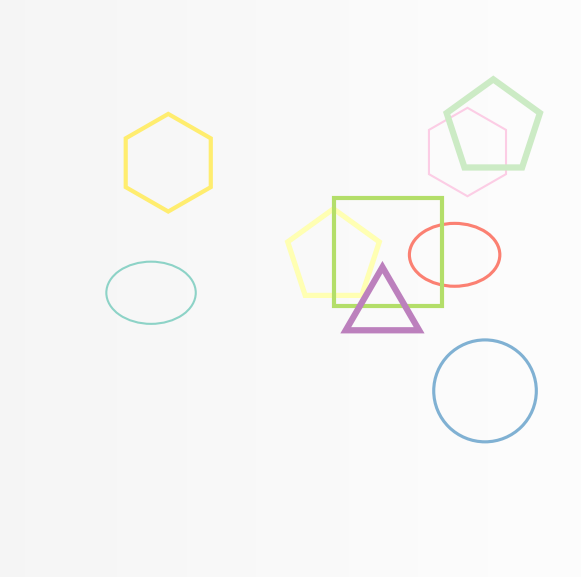[{"shape": "oval", "thickness": 1, "radius": 0.38, "center": [0.26, 0.492]}, {"shape": "pentagon", "thickness": 2.5, "radius": 0.41, "center": [0.574, 0.555]}, {"shape": "oval", "thickness": 1.5, "radius": 0.39, "center": [0.782, 0.558]}, {"shape": "circle", "thickness": 1.5, "radius": 0.44, "center": [0.834, 0.322]}, {"shape": "square", "thickness": 2, "radius": 0.47, "center": [0.667, 0.563]}, {"shape": "hexagon", "thickness": 1, "radius": 0.38, "center": [0.804, 0.736]}, {"shape": "triangle", "thickness": 3, "radius": 0.36, "center": [0.658, 0.464]}, {"shape": "pentagon", "thickness": 3, "radius": 0.42, "center": [0.849, 0.777]}, {"shape": "hexagon", "thickness": 2, "radius": 0.42, "center": [0.289, 0.717]}]